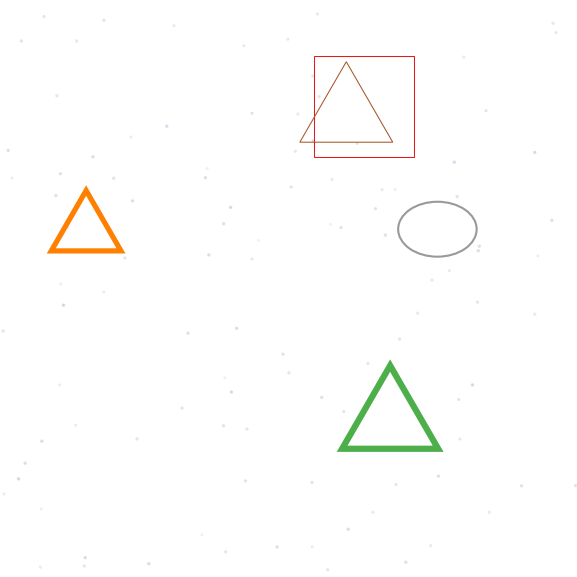[{"shape": "square", "thickness": 0.5, "radius": 0.43, "center": [0.63, 0.815]}, {"shape": "triangle", "thickness": 3, "radius": 0.48, "center": [0.676, 0.27]}, {"shape": "triangle", "thickness": 2.5, "radius": 0.35, "center": [0.149, 0.6]}, {"shape": "triangle", "thickness": 0.5, "radius": 0.46, "center": [0.6, 0.799]}, {"shape": "oval", "thickness": 1, "radius": 0.34, "center": [0.757, 0.602]}]